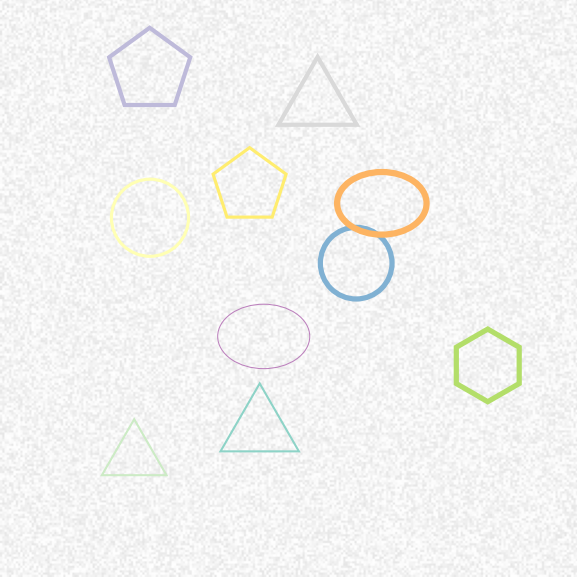[{"shape": "triangle", "thickness": 1, "radius": 0.39, "center": [0.45, 0.257]}, {"shape": "circle", "thickness": 1.5, "radius": 0.33, "center": [0.26, 0.622]}, {"shape": "pentagon", "thickness": 2, "radius": 0.37, "center": [0.259, 0.877]}, {"shape": "circle", "thickness": 2.5, "radius": 0.31, "center": [0.617, 0.543]}, {"shape": "oval", "thickness": 3, "radius": 0.39, "center": [0.661, 0.647]}, {"shape": "hexagon", "thickness": 2.5, "radius": 0.31, "center": [0.845, 0.366]}, {"shape": "triangle", "thickness": 2, "radius": 0.39, "center": [0.55, 0.822]}, {"shape": "oval", "thickness": 0.5, "radius": 0.4, "center": [0.457, 0.417]}, {"shape": "triangle", "thickness": 1, "radius": 0.32, "center": [0.232, 0.209]}, {"shape": "pentagon", "thickness": 1.5, "radius": 0.33, "center": [0.432, 0.677]}]